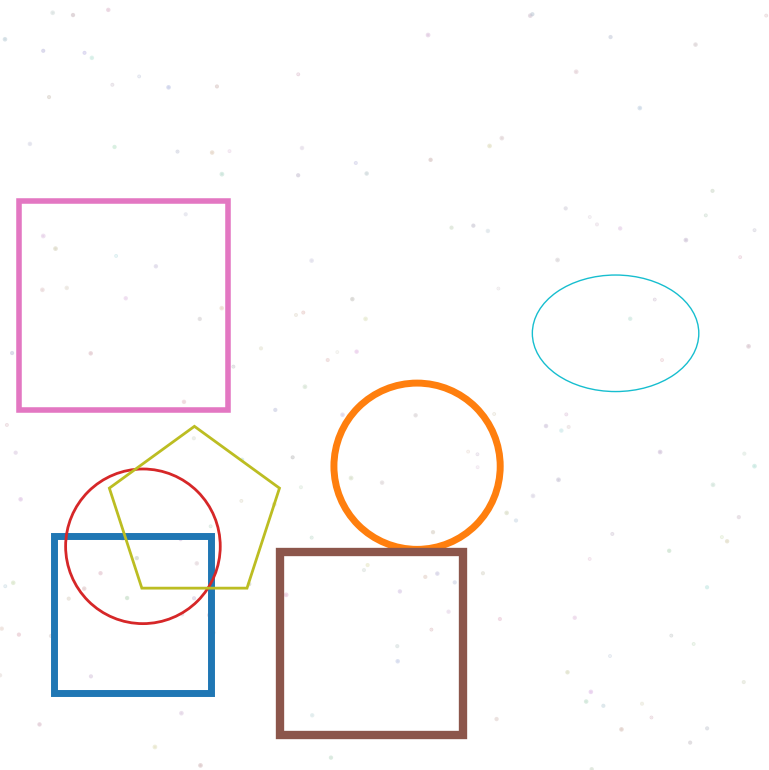[{"shape": "square", "thickness": 2.5, "radius": 0.51, "center": [0.172, 0.202]}, {"shape": "circle", "thickness": 2.5, "radius": 0.54, "center": [0.542, 0.395]}, {"shape": "circle", "thickness": 1, "radius": 0.5, "center": [0.186, 0.291]}, {"shape": "square", "thickness": 3, "radius": 0.59, "center": [0.482, 0.164]}, {"shape": "square", "thickness": 2, "radius": 0.68, "center": [0.161, 0.603]}, {"shape": "pentagon", "thickness": 1, "radius": 0.58, "center": [0.252, 0.33]}, {"shape": "oval", "thickness": 0.5, "radius": 0.54, "center": [0.799, 0.567]}]